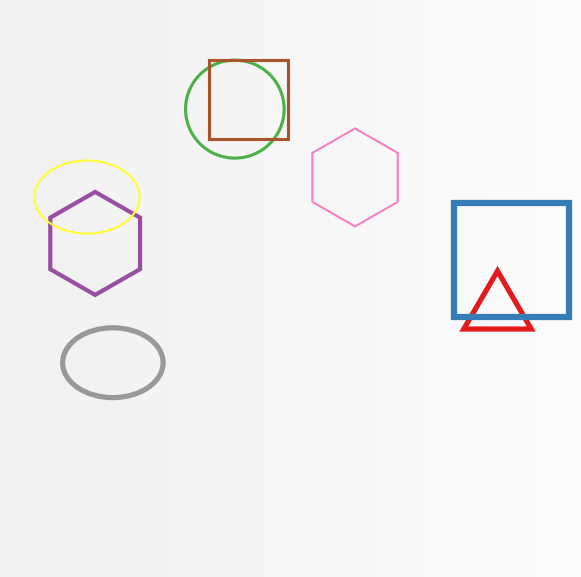[{"shape": "triangle", "thickness": 2.5, "radius": 0.34, "center": [0.856, 0.463]}, {"shape": "square", "thickness": 3, "radius": 0.5, "center": [0.88, 0.549]}, {"shape": "circle", "thickness": 1.5, "radius": 0.42, "center": [0.404, 0.81]}, {"shape": "hexagon", "thickness": 2, "radius": 0.45, "center": [0.164, 0.578]}, {"shape": "oval", "thickness": 1, "radius": 0.45, "center": [0.15, 0.658]}, {"shape": "square", "thickness": 1.5, "radius": 0.34, "center": [0.427, 0.827]}, {"shape": "hexagon", "thickness": 1, "radius": 0.42, "center": [0.611, 0.692]}, {"shape": "oval", "thickness": 2.5, "radius": 0.43, "center": [0.194, 0.371]}]